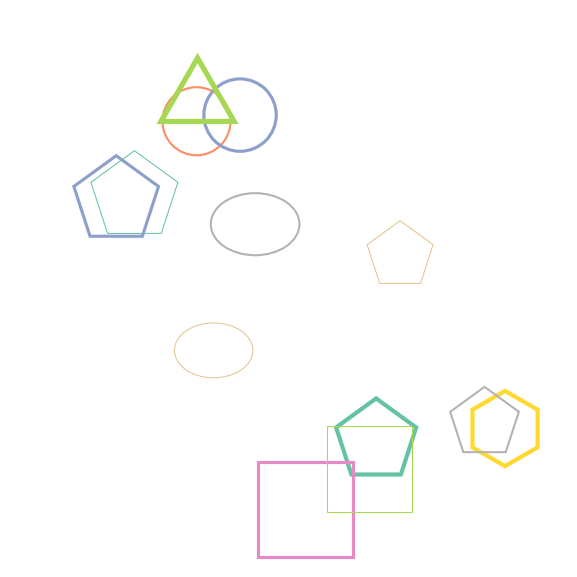[{"shape": "pentagon", "thickness": 0.5, "radius": 0.4, "center": [0.233, 0.659]}, {"shape": "pentagon", "thickness": 2, "radius": 0.36, "center": [0.651, 0.236]}, {"shape": "circle", "thickness": 1, "radius": 0.29, "center": [0.34, 0.789]}, {"shape": "pentagon", "thickness": 1.5, "radius": 0.39, "center": [0.201, 0.652]}, {"shape": "circle", "thickness": 1.5, "radius": 0.31, "center": [0.416, 0.8]}, {"shape": "square", "thickness": 1.5, "radius": 0.41, "center": [0.529, 0.117]}, {"shape": "square", "thickness": 0.5, "radius": 0.37, "center": [0.64, 0.187]}, {"shape": "triangle", "thickness": 2.5, "radius": 0.37, "center": [0.342, 0.825]}, {"shape": "hexagon", "thickness": 2, "radius": 0.33, "center": [0.875, 0.257]}, {"shape": "oval", "thickness": 0.5, "radius": 0.34, "center": [0.37, 0.392]}, {"shape": "pentagon", "thickness": 0.5, "radius": 0.3, "center": [0.693, 0.557]}, {"shape": "oval", "thickness": 1, "radius": 0.38, "center": [0.442, 0.611]}, {"shape": "pentagon", "thickness": 1, "radius": 0.31, "center": [0.839, 0.267]}]